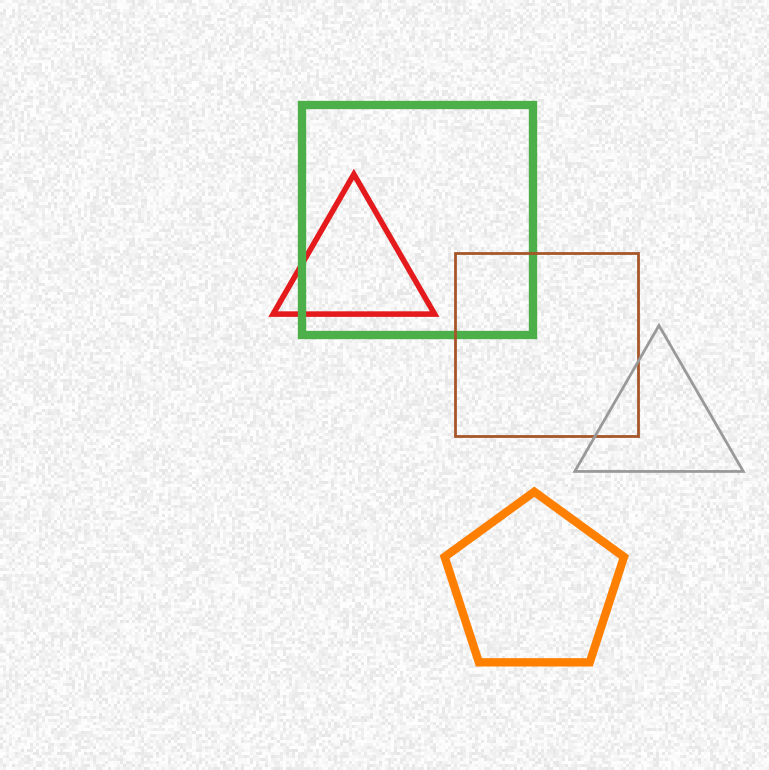[{"shape": "triangle", "thickness": 2, "radius": 0.61, "center": [0.46, 0.653]}, {"shape": "square", "thickness": 3, "radius": 0.75, "center": [0.542, 0.714]}, {"shape": "pentagon", "thickness": 3, "radius": 0.61, "center": [0.694, 0.239]}, {"shape": "square", "thickness": 1, "radius": 0.59, "center": [0.71, 0.553]}, {"shape": "triangle", "thickness": 1, "radius": 0.63, "center": [0.856, 0.451]}]